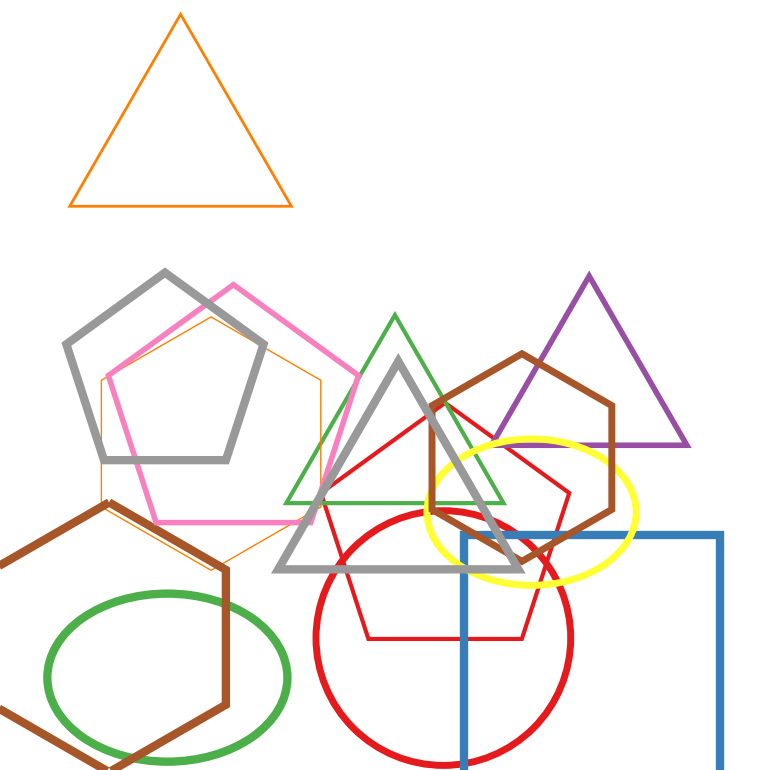[{"shape": "circle", "thickness": 2.5, "radius": 0.83, "center": [0.576, 0.171]}, {"shape": "pentagon", "thickness": 1.5, "radius": 0.85, "center": [0.578, 0.307]}, {"shape": "square", "thickness": 3, "radius": 0.83, "center": [0.768, 0.139]}, {"shape": "oval", "thickness": 3, "radius": 0.78, "center": [0.217, 0.12]}, {"shape": "triangle", "thickness": 1.5, "radius": 0.81, "center": [0.513, 0.428]}, {"shape": "triangle", "thickness": 2, "radius": 0.73, "center": [0.765, 0.495]}, {"shape": "hexagon", "thickness": 0.5, "radius": 0.82, "center": [0.274, 0.424]}, {"shape": "triangle", "thickness": 1, "radius": 0.83, "center": [0.235, 0.815]}, {"shape": "oval", "thickness": 2.5, "radius": 0.68, "center": [0.69, 0.335]}, {"shape": "hexagon", "thickness": 2.5, "radius": 0.67, "center": [0.678, 0.406]}, {"shape": "hexagon", "thickness": 3, "radius": 0.88, "center": [0.142, 0.172]}, {"shape": "pentagon", "thickness": 2, "radius": 0.85, "center": [0.303, 0.46]}, {"shape": "triangle", "thickness": 3, "radius": 0.9, "center": [0.517, 0.351]}, {"shape": "pentagon", "thickness": 3, "radius": 0.67, "center": [0.214, 0.511]}]